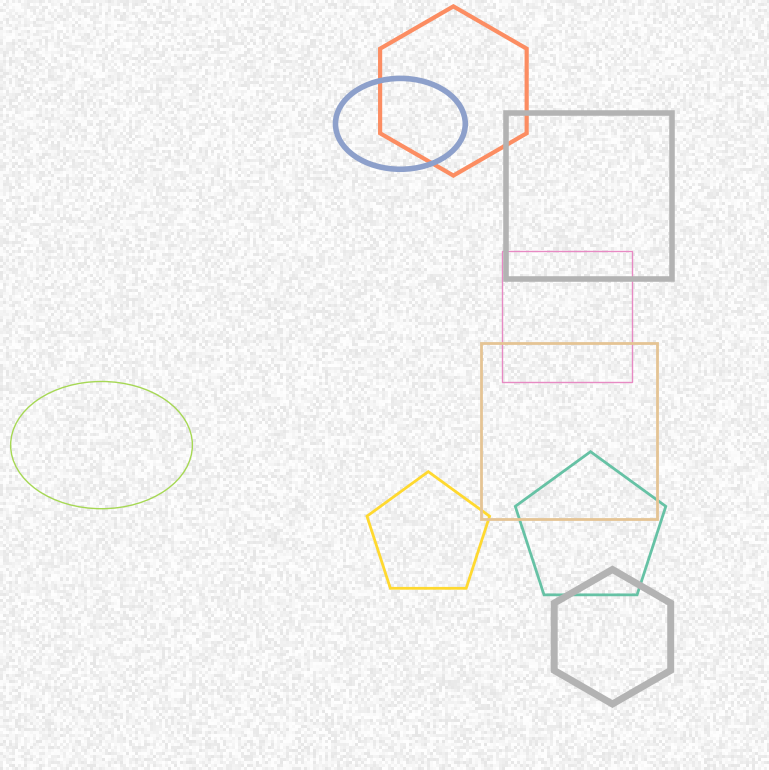[{"shape": "pentagon", "thickness": 1, "radius": 0.51, "center": [0.767, 0.311]}, {"shape": "hexagon", "thickness": 1.5, "radius": 0.55, "center": [0.589, 0.882]}, {"shape": "oval", "thickness": 2, "radius": 0.42, "center": [0.52, 0.839]}, {"shape": "square", "thickness": 0.5, "radius": 0.42, "center": [0.736, 0.589]}, {"shape": "oval", "thickness": 0.5, "radius": 0.59, "center": [0.132, 0.422]}, {"shape": "pentagon", "thickness": 1, "radius": 0.42, "center": [0.556, 0.304]}, {"shape": "square", "thickness": 1, "radius": 0.57, "center": [0.739, 0.44]}, {"shape": "hexagon", "thickness": 2.5, "radius": 0.44, "center": [0.795, 0.173]}, {"shape": "square", "thickness": 2, "radius": 0.54, "center": [0.765, 0.746]}]